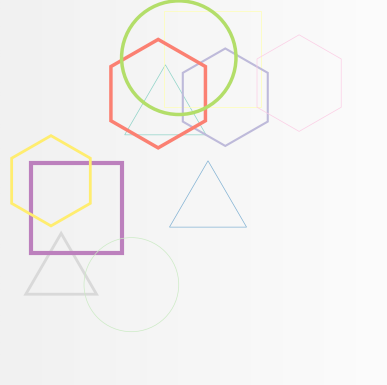[{"shape": "triangle", "thickness": 0.5, "radius": 0.61, "center": [0.427, 0.71]}, {"shape": "square", "thickness": 0.5, "radius": 0.62, "center": [0.548, 0.848]}, {"shape": "hexagon", "thickness": 1.5, "radius": 0.63, "center": [0.581, 0.748]}, {"shape": "hexagon", "thickness": 2.5, "radius": 0.7, "center": [0.408, 0.757]}, {"shape": "triangle", "thickness": 0.5, "radius": 0.57, "center": [0.537, 0.468]}, {"shape": "circle", "thickness": 2.5, "radius": 0.74, "center": [0.461, 0.85]}, {"shape": "hexagon", "thickness": 0.5, "radius": 0.63, "center": [0.772, 0.784]}, {"shape": "triangle", "thickness": 2, "radius": 0.53, "center": [0.158, 0.288]}, {"shape": "square", "thickness": 3, "radius": 0.58, "center": [0.197, 0.459]}, {"shape": "circle", "thickness": 0.5, "radius": 0.61, "center": [0.339, 0.261]}, {"shape": "hexagon", "thickness": 2, "radius": 0.59, "center": [0.132, 0.53]}]